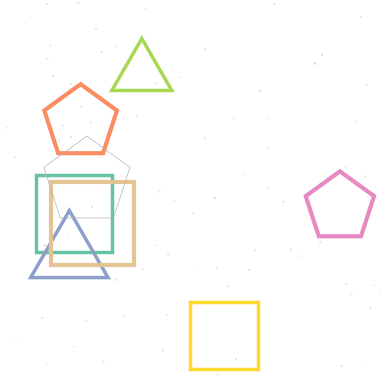[{"shape": "square", "thickness": 2.5, "radius": 0.5, "center": [0.192, 0.445]}, {"shape": "pentagon", "thickness": 3, "radius": 0.5, "center": [0.209, 0.682]}, {"shape": "triangle", "thickness": 2.5, "radius": 0.58, "center": [0.18, 0.337]}, {"shape": "pentagon", "thickness": 3, "radius": 0.47, "center": [0.883, 0.462]}, {"shape": "triangle", "thickness": 2.5, "radius": 0.45, "center": [0.368, 0.81]}, {"shape": "square", "thickness": 2.5, "radius": 0.44, "center": [0.582, 0.129]}, {"shape": "square", "thickness": 3, "radius": 0.54, "center": [0.241, 0.42]}, {"shape": "pentagon", "thickness": 0.5, "radius": 0.59, "center": [0.226, 0.529]}]